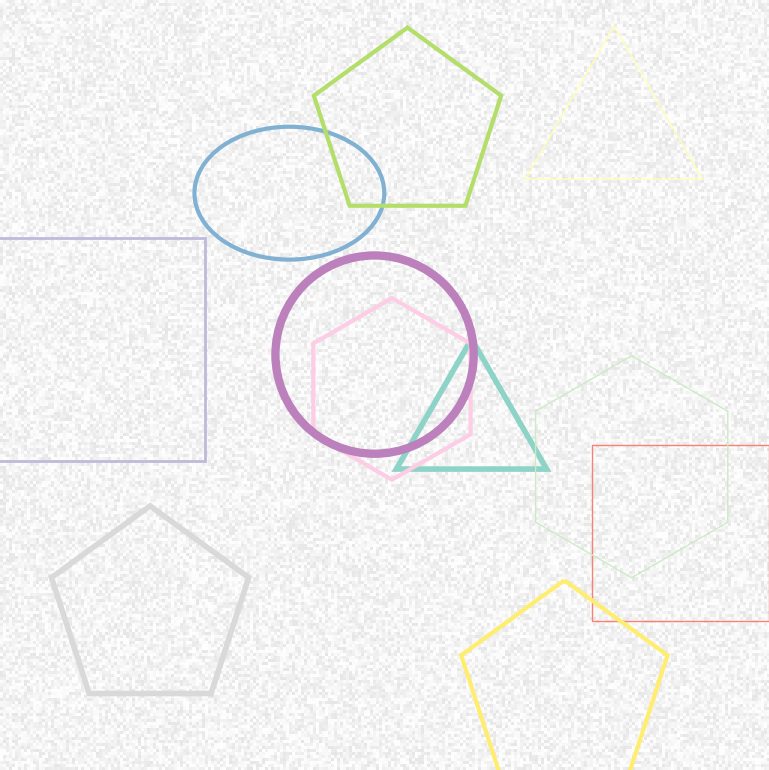[{"shape": "triangle", "thickness": 2, "radius": 0.56, "center": [0.612, 0.447]}, {"shape": "triangle", "thickness": 0.5, "radius": 0.66, "center": [0.797, 0.834]}, {"shape": "square", "thickness": 1, "radius": 0.72, "center": [0.122, 0.546]}, {"shape": "square", "thickness": 0.5, "radius": 0.57, "center": [0.884, 0.308]}, {"shape": "oval", "thickness": 1.5, "radius": 0.62, "center": [0.376, 0.749]}, {"shape": "pentagon", "thickness": 1.5, "radius": 0.64, "center": [0.529, 0.836]}, {"shape": "hexagon", "thickness": 1.5, "radius": 0.59, "center": [0.509, 0.495]}, {"shape": "pentagon", "thickness": 2, "radius": 0.67, "center": [0.195, 0.208]}, {"shape": "circle", "thickness": 3, "radius": 0.64, "center": [0.486, 0.539]}, {"shape": "hexagon", "thickness": 0.5, "radius": 0.72, "center": [0.82, 0.394]}, {"shape": "pentagon", "thickness": 1.5, "radius": 0.7, "center": [0.733, 0.105]}]